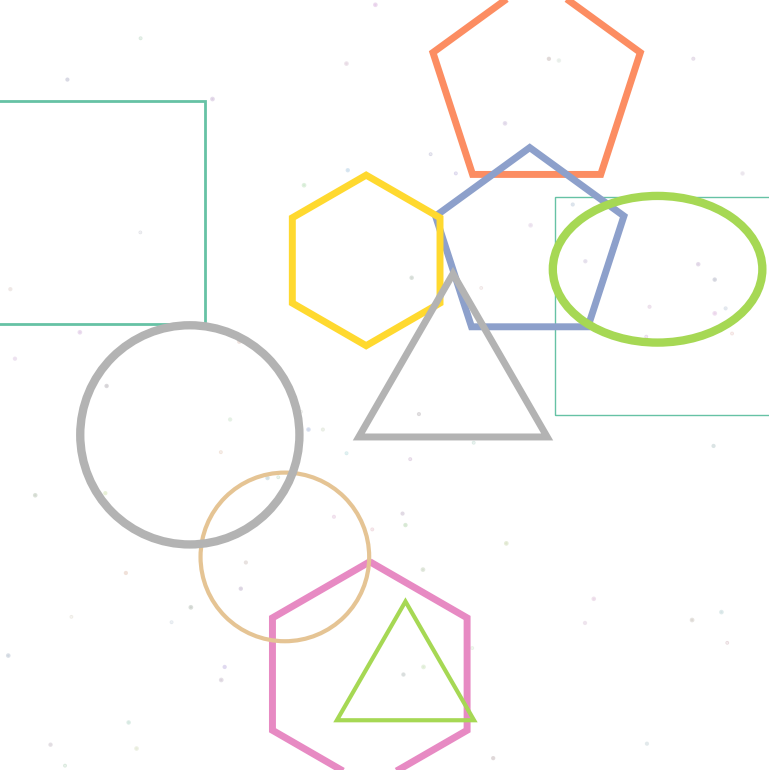[{"shape": "square", "thickness": 0.5, "radius": 0.71, "center": [0.862, 0.603]}, {"shape": "square", "thickness": 1, "radius": 0.73, "center": [0.122, 0.724]}, {"shape": "pentagon", "thickness": 2.5, "radius": 0.71, "center": [0.697, 0.888]}, {"shape": "pentagon", "thickness": 2.5, "radius": 0.64, "center": [0.688, 0.68]}, {"shape": "hexagon", "thickness": 2.5, "radius": 0.73, "center": [0.48, 0.125]}, {"shape": "triangle", "thickness": 1.5, "radius": 0.51, "center": [0.527, 0.116]}, {"shape": "oval", "thickness": 3, "radius": 0.68, "center": [0.854, 0.65]}, {"shape": "hexagon", "thickness": 2.5, "radius": 0.55, "center": [0.476, 0.662]}, {"shape": "circle", "thickness": 1.5, "radius": 0.55, "center": [0.37, 0.277]}, {"shape": "circle", "thickness": 3, "radius": 0.71, "center": [0.247, 0.435]}, {"shape": "triangle", "thickness": 2.5, "radius": 0.71, "center": [0.588, 0.503]}]